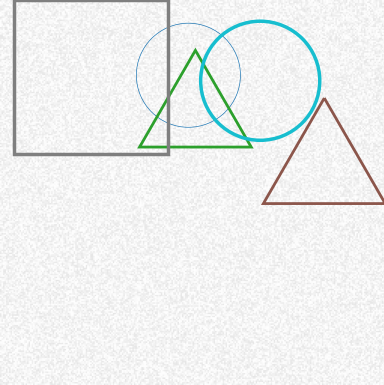[{"shape": "circle", "thickness": 0.5, "radius": 0.68, "center": [0.489, 0.805]}, {"shape": "triangle", "thickness": 2, "radius": 0.84, "center": [0.508, 0.702]}, {"shape": "triangle", "thickness": 2, "radius": 0.91, "center": [0.842, 0.563]}, {"shape": "square", "thickness": 2.5, "radius": 1.0, "center": [0.237, 0.801]}, {"shape": "circle", "thickness": 2.5, "radius": 0.77, "center": [0.676, 0.79]}]